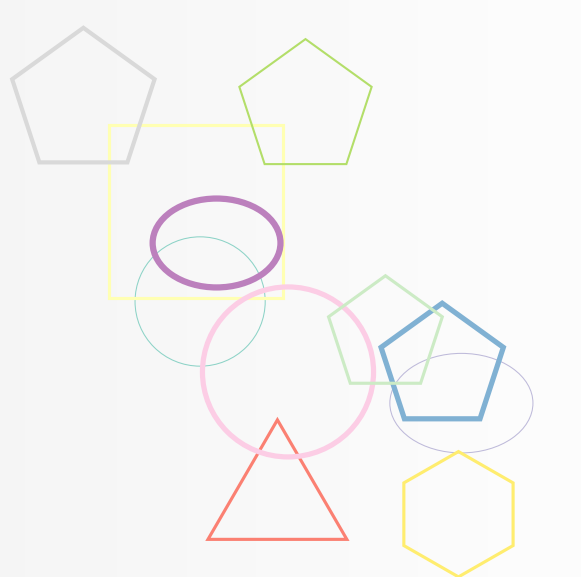[{"shape": "circle", "thickness": 0.5, "radius": 0.56, "center": [0.344, 0.477]}, {"shape": "square", "thickness": 1.5, "radius": 0.75, "center": [0.337, 0.632]}, {"shape": "oval", "thickness": 0.5, "radius": 0.62, "center": [0.794, 0.301]}, {"shape": "triangle", "thickness": 1.5, "radius": 0.69, "center": [0.477, 0.134]}, {"shape": "pentagon", "thickness": 2.5, "radius": 0.55, "center": [0.761, 0.363]}, {"shape": "pentagon", "thickness": 1, "radius": 0.6, "center": [0.526, 0.812]}, {"shape": "circle", "thickness": 2.5, "radius": 0.74, "center": [0.495, 0.355]}, {"shape": "pentagon", "thickness": 2, "radius": 0.64, "center": [0.143, 0.822]}, {"shape": "oval", "thickness": 3, "radius": 0.55, "center": [0.373, 0.578]}, {"shape": "pentagon", "thickness": 1.5, "radius": 0.51, "center": [0.663, 0.419]}, {"shape": "hexagon", "thickness": 1.5, "radius": 0.54, "center": [0.789, 0.109]}]